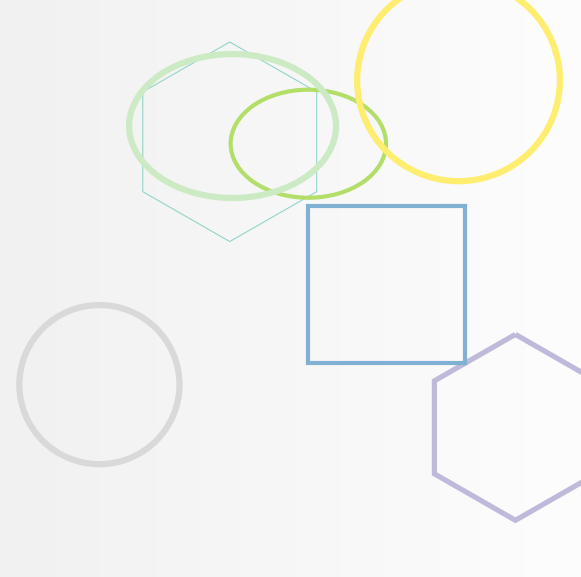[{"shape": "hexagon", "thickness": 0.5, "radius": 0.86, "center": [0.395, 0.754]}, {"shape": "hexagon", "thickness": 2.5, "radius": 0.8, "center": [0.887, 0.259]}, {"shape": "square", "thickness": 2, "radius": 0.68, "center": [0.665, 0.507]}, {"shape": "oval", "thickness": 2, "radius": 0.67, "center": [0.53, 0.75]}, {"shape": "circle", "thickness": 3, "radius": 0.69, "center": [0.171, 0.333]}, {"shape": "oval", "thickness": 3, "radius": 0.89, "center": [0.4, 0.781]}, {"shape": "circle", "thickness": 3, "radius": 0.87, "center": [0.789, 0.86]}]